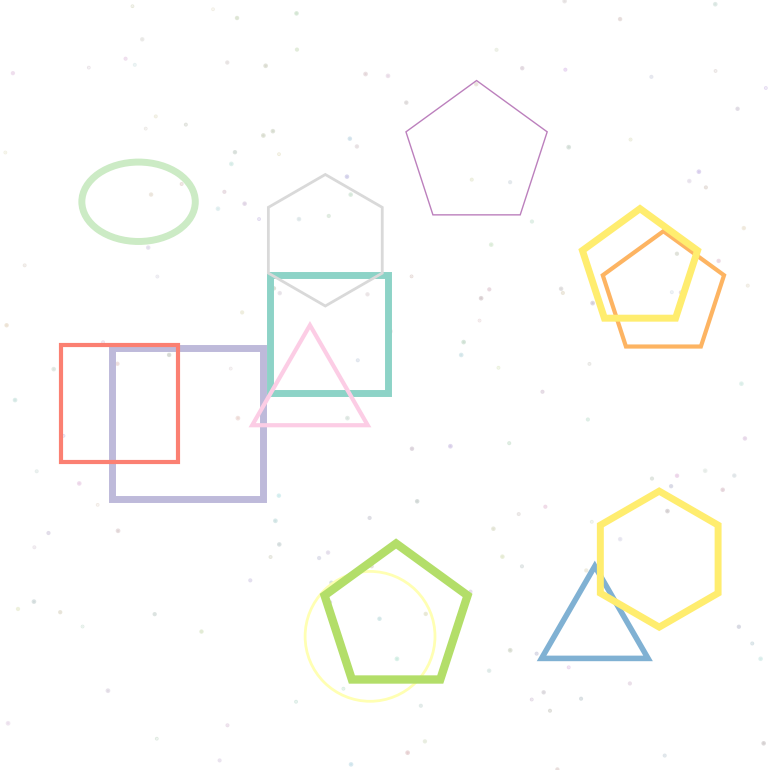[{"shape": "square", "thickness": 2.5, "radius": 0.38, "center": [0.427, 0.566]}, {"shape": "circle", "thickness": 1, "radius": 0.42, "center": [0.481, 0.174]}, {"shape": "square", "thickness": 2.5, "radius": 0.49, "center": [0.244, 0.451]}, {"shape": "square", "thickness": 1.5, "radius": 0.38, "center": [0.155, 0.476]}, {"shape": "triangle", "thickness": 2, "radius": 0.4, "center": [0.772, 0.185]}, {"shape": "pentagon", "thickness": 1.5, "radius": 0.41, "center": [0.862, 0.617]}, {"shape": "pentagon", "thickness": 3, "radius": 0.49, "center": [0.514, 0.197]}, {"shape": "triangle", "thickness": 1.5, "radius": 0.43, "center": [0.403, 0.491]}, {"shape": "hexagon", "thickness": 1, "radius": 0.43, "center": [0.422, 0.688]}, {"shape": "pentagon", "thickness": 0.5, "radius": 0.48, "center": [0.619, 0.799]}, {"shape": "oval", "thickness": 2.5, "radius": 0.37, "center": [0.18, 0.738]}, {"shape": "pentagon", "thickness": 2.5, "radius": 0.39, "center": [0.831, 0.65]}, {"shape": "hexagon", "thickness": 2.5, "radius": 0.44, "center": [0.856, 0.274]}]